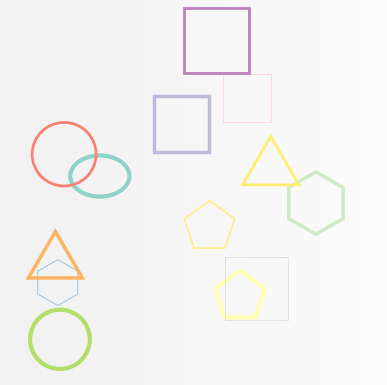[{"shape": "oval", "thickness": 3, "radius": 0.38, "center": [0.258, 0.543]}, {"shape": "pentagon", "thickness": 3, "radius": 0.33, "center": [0.619, 0.23]}, {"shape": "square", "thickness": 2.5, "radius": 0.36, "center": [0.469, 0.678]}, {"shape": "circle", "thickness": 2, "radius": 0.41, "center": [0.165, 0.599]}, {"shape": "hexagon", "thickness": 0.5, "radius": 0.3, "center": [0.149, 0.266]}, {"shape": "triangle", "thickness": 2.5, "radius": 0.4, "center": [0.143, 0.318]}, {"shape": "circle", "thickness": 3, "radius": 0.39, "center": [0.155, 0.119]}, {"shape": "square", "thickness": 0.5, "radius": 0.31, "center": [0.637, 0.746]}, {"shape": "square", "thickness": 0.5, "radius": 0.41, "center": [0.663, 0.25]}, {"shape": "square", "thickness": 2, "radius": 0.42, "center": [0.559, 0.894]}, {"shape": "hexagon", "thickness": 2.5, "radius": 0.4, "center": [0.815, 0.473]}, {"shape": "triangle", "thickness": 2, "radius": 0.42, "center": [0.699, 0.562]}, {"shape": "pentagon", "thickness": 1, "radius": 0.34, "center": [0.541, 0.411]}]